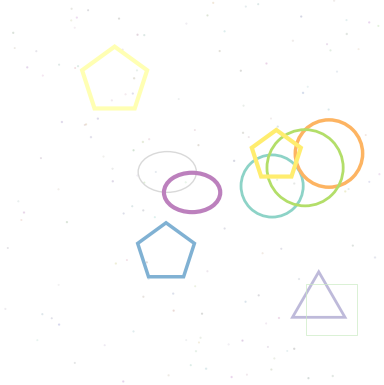[{"shape": "circle", "thickness": 2, "radius": 0.4, "center": [0.707, 0.517]}, {"shape": "pentagon", "thickness": 3, "radius": 0.44, "center": [0.298, 0.79]}, {"shape": "triangle", "thickness": 2, "radius": 0.39, "center": [0.828, 0.215]}, {"shape": "pentagon", "thickness": 2.5, "radius": 0.39, "center": [0.431, 0.344]}, {"shape": "circle", "thickness": 2.5, "radius": 0.44, "center": [0.854, 0.601]}, {"shape": "circle", "thickness": 2, "radius": 0.49, "center": [0.792, 0.564]}, {"shape": "oval", "thickness": 1, "radius": 0.38, "center": [0.434, 0.553]}, {"shape": "oval", "thickness": 3, "radius": 0.37, "center": [0.499, 0.5]}, {"shape": "square", "thickness": 0.5, "radius": 0.33, "center": [0.86, 0.196]}, {"shape": "pentagon", "thickness": 3, "radius": 0.33, "center": [0.718, 0.596]}]